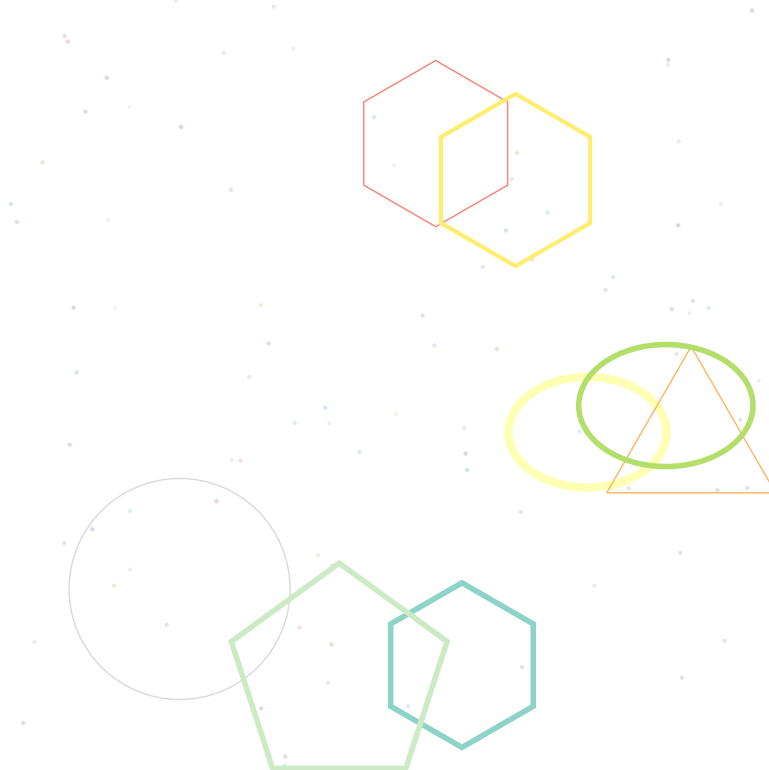[{"shape": "hexagon", "thickness": 2, "radius": 0.53, "center": [0.6, 0.136]}, {"shape": "oval", "thickness": 3, "radius": 0.51, "center": [0.763, 0.439]}, {"shape": "hexagon", "thickness": 0.5, "radius": 0.54, "center": [0.566, 0.814]}, {"shape": "triangle", "thickness": 0.5, "radius": 0.63, "center": [0.898, 0.423]}, {"shape": "oval", "thickness": 2, "radius": 0.57, "center": [0.865, 0.473]}, {"shape": "circle", "thickness": 0.5, "radius": 0.72, "center": [0.233, 0.235]}, {"shape": "pentagon", "thickness": 2, "radius": 0.74, "center": [0.441, 0.121]}, {"shape": "hexagon", "thickness": 1.5, "radius": 0.56, "center": [0.67, 0.766]}]